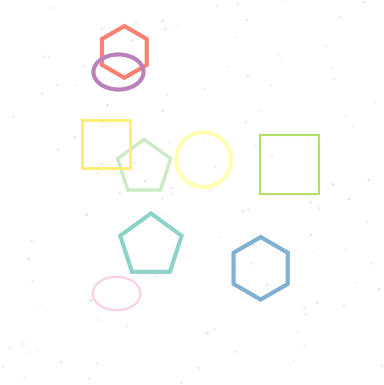[{"shape": "pentagon", "thickness": 3, "radius": 0.42, "center": [0.392, 0.362]}, {"shape": "circle", "thickness": 3, "radius": 0.36, "center": [0.529, 0.585]}, {"shape": "hexagon", "thickness": 3, "radius": 0.34, "center": [0.323, 0.865]}, {"shape": "hexagon", "thickness": 3, "radius": 0.41, "center": [0.677, 0.303]}, {"shape": "square", "thickness": 1.5, "radius": 0.38, "center": [0.752, 0.572]}, {"shape": "oval", "thickness": 1.5, "radius": 0.31, "center": [0.303, 0.238]}, {"shape": "oval", "thickness": 3, "radius": 0.33, "center": [0.308, 0.813]}, {"shape": "pentagon", "thickness": 2.5, "radius": 0.36, "center": [0.374, 0.565]}, {"shape": "square", "thickness": 2, "radius": 0.31, "center": [0.275, 0.626]}]